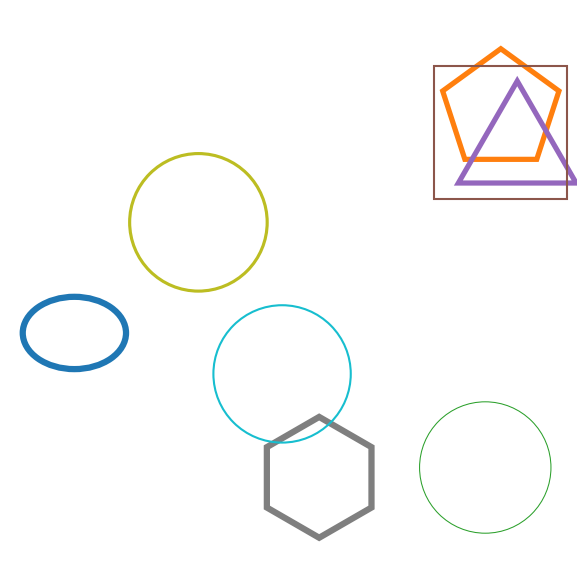[{"shape": "oval", "thickness": 3, "radius": 0.45, "center": [0.129, 0.423]}, {"shape": "pentagon", "thickness": 2.5, "radius": 0.53, "center": [0.867, 0.809]}, {"shape": "circle", "thickness": 0.5, "radius": 0.57, "center": [0.84, 0.19]}, {"shape": "triangle", "thickness": 2.5, "radius": 0.59, "center": [0.896, 0.741]}, {"shape": "square", "thickness": 1, "radius": 0.57, "center": [0.867, 0.77]}, {"shape": "hexagon", "thickness": 3, "radius": 0.52, "center": [0.553, 0.173]}, {"shape": "circle", "thickness": 1.5, "radius": 0.6, "center": [0.344, 0.614]}, {"shape": "circle", "thickness": 1, "radius": 0.59, "center": [0.488, 0.352]}]